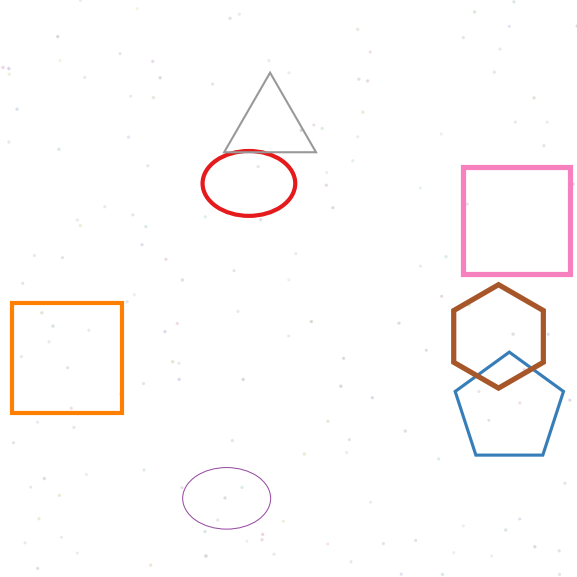[{"shape": "oval", "thickness": 2, "radius": 0.4, "center": [0.431, 0.681]}, {"shape": "pentagon", "thickness": 1.5, "radius": 0.49, "center": [0.882, 0.291]}, {"shape": "oval", "thickness": 0.5, "radius": 0.38, "center": [0.392, 0.136]}, {"shape": "square", "thickness": 2, "radius": 0.48, "center": [0.116, 0.379]}, {"shape": "hexagon", "thickness": 2.5, "radius": 0.45, "center": [0.863, 0.417]}, {"shape": "square", "thickness": 2.5, "radius": 0.46, "center": [0.895, 0.617]}, {"shape": "triangle", "thickness": 1, "radius": 0.46, "center": [0.468, 0.781]}]